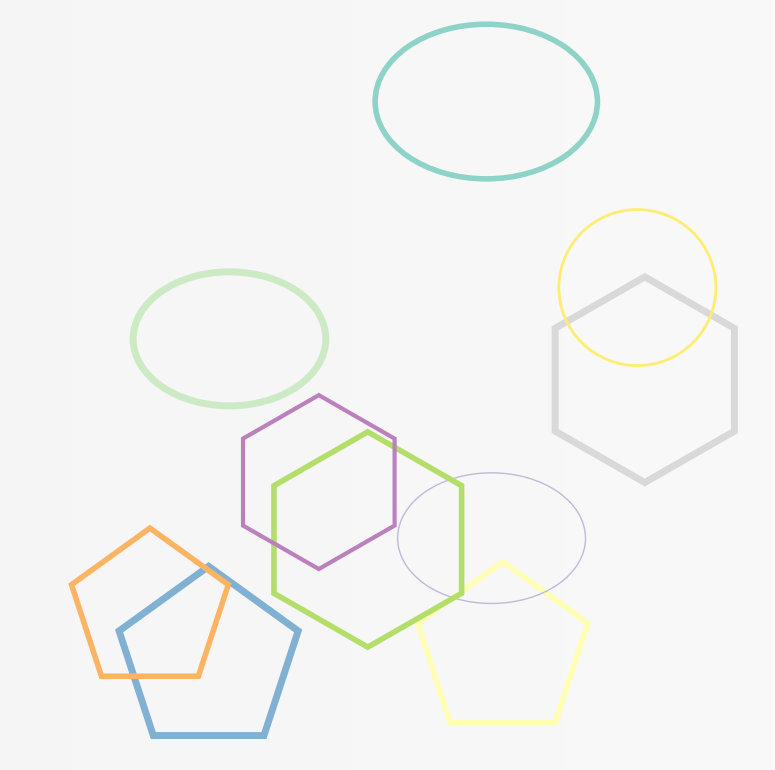[{"shape": "oval", "thickness": 2, "radius": 0.72, "center": [0.627, 0.868]}, {"shape": "pentagon", "thickness": 2, "radius": 0.58, "center": [0.649, 0.155]}, {"shape": "oval", "thickness": 0.5, "radius": 0.61, "center": [0.634, 0.301]}, {"shape": "pentagon", "thickness": 2.5, "radius": 0.61, "center": [0.269, 0.143]}, {"shape": "pentagon", "thickness": 2, "radius": 0.53, "center": [0.193, 0.208]}, {"shape": "hexagon", "thickness": 2, "radius": 0.7, "center": [0.475, 0.299]}, {"shape": "hexagon", "thickness": 2.5, "radius": 0.67, "center": [0.832, 0.507]}, {"shape": "hexagon", "thickness": 1.5, "radius": 0.56, "center": [0.411, 0.374]}, {"shape": "oval", "thickness": 2.5, "radius": 0.62, "center": [0.296, 0.56]}, {"shape": "circle", "thickness": 1, "radius": 0.51, "center": [0.822, 0.627]}]